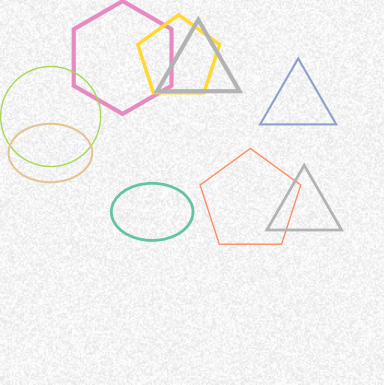[{"shape": "oval", "thickness": 2, "radius": 0.53, "center": [0.395, 0.45]}, {"shape": "pentagon", "thickness": 1, "radius": 0.69, "center": [0.65, 0.477]}, {"shape": "triangle", "thickness": 1.5, "radius": 0.57, "center": [0.775, 0.734]}, {"shape": "hexagon", "thickness": 3, "radius": 0.73, "center": [0.319, 0.851]}, {"shape": "circle", "thickness": 1, "radius": 0.65, "center": [0.132, 0.697]}, {"shape": "pentagon", "thickness": 2.5, "radius": 0.56, "center": [0.464, 0.85]}, {"shape": "oval", "thickness": 1.5, "radius": 0.54, "center": [0.131, 0.603]}, {"shape": "triangle", "thickness": 3, "radius": 0.62, "center": [0.515, 0.825]}, {"shape": "triangle", "thickness": 2, "radius": 0.56, "center": [0.79, 0.459]}]